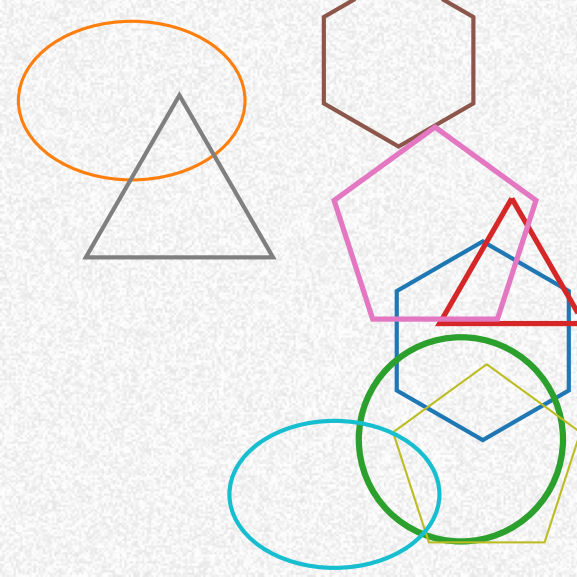[{"shape": "hexagon", "thickness": 2, "radius": 0.86, "center": [0.836, 0.409]}, {"shape": "oval", "thickness": 1.5, "radius": 0.98, "center": [0.228, 0.825]}, {"shape": "circle", "thickness": 3, "radius": 0.88, "center": [0.798, 0.238]}, {"shape": "triangle", "thickness": 2.5, "radius": 0.72, "center": [0.886, 0.511]}, {"shape": "hexagon", "thickness": 2, "radius": 0.75, "center": [0.69, 0.895]}, {"shape": "pentagon", "thickness": 2.5, "radius": 0.92, "center": [0.753, 0.595]}, {"shape": "triangle", "thickness": 2, "radius": 0.94, "center": [0.311, 0.647]}, {"shape": "pentagon", "thickness": 1, "radius": 0.85, "center": [0.843, 0.198]}, {"shape": "oval", "thickness": 2, "radius": 0.91, "center": [0.579, 0.143]}]